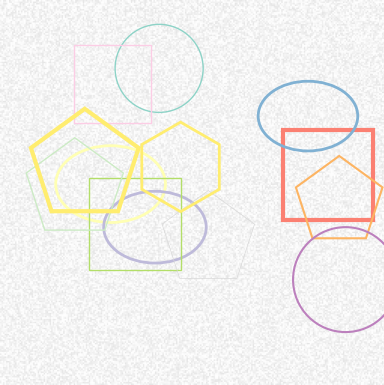[{"shape": "circle", "thickness": 1, "radius": 0.57, "center": [0.413, 0.822]}, {"shape": "oval", "thickness": 2, "radius": 0.71, "center": [0.287, 0.522]}, {"shape": "oval", "thickness": 2, "radius": 0.67, "center": [0.402, 0.41]}, {"shape": "square", "thickness": 3, "radius": 0.58, "center": [0.853, 0.545]}, {"shape": "oval", "thickness": 2, "radius": 0.65, "center": [0.8, 0.698]}, {"shape": "pentagon", "thickness": 1.5, "radius": 0.59, "center": [0.881, 0.477]}, {"shape": "square", "thickness": 1, "radius": 0.6, "center": [0.351, 0.419]}, {"shape": "square", "thickness": 1, "radius": 0.51, "center": [0.292, 0.781]}, {"shape": "pentagon", "thickness": 0.5, "radius": 0.63, "center": [0.541, 0.379]}, {"shape": "circle", "thickness": 1.5, "radius": 0.68, "center": [0.897, 0.274]}, {"shape": "pentagon", "thickness": 1, "radius": 0.66, "center": [0.194, 0.51]}, {"shape": "hexagon", "thickness": 2, "radius": 0.58, "center": [0.469, 0.567]}, {"shape": "pentagon", "thickness": 3, "radius": 0.74, "center": [0.22, 0.57]}]